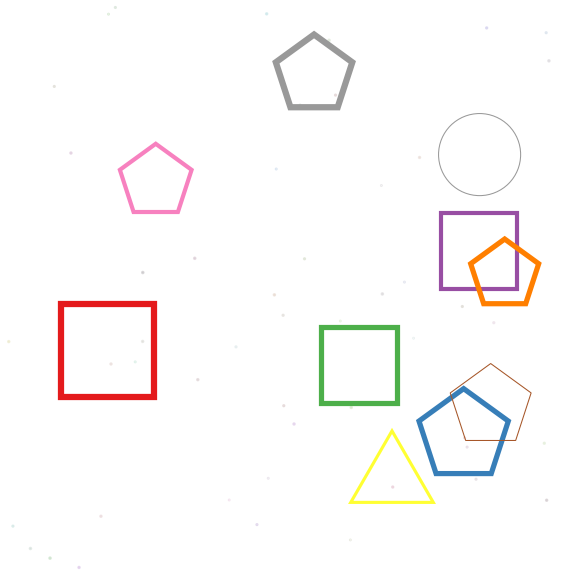[{"shape": "square", "thickness": 3, "radius": 0.4, "center": [0.186, 0.392]}, {"shape": "pentagon", "thickness": 2.5, "radius": 0.41, "center": [0.803, 0.245]}, {"shape": "square", "thickness": 2.5, "radius": 0.33, "center": [0.621, 0.368]}, {"shape": "square", "thickness": 2, "radius": 0.33, "center": [0.83, 0.564]}, {"shape": "pentagon", "thickness": 2.5, "radius": 0.31, "center": [0.874, 0.523]}, {"shape": "triangle", "thickness": 1.5, "radius": 0.41, "center": [0.679, 0.17]}, {"shape": "pentagon", "thickness": 0.5, "radius": 0.37, "center": [0.85, 0.296]}, {"shape": "pentagon", "thickness": 2, "radius": 0.33, "center": [0.27, 0.685]}, {"shape": "circle", "thickness": 0.5, "radius": 0.36, "center": [0.83, 0.731]}, {"shape": "pentagon", "thickness": 3, "radius": 0.35, "center": [0.544, 0.87]}]